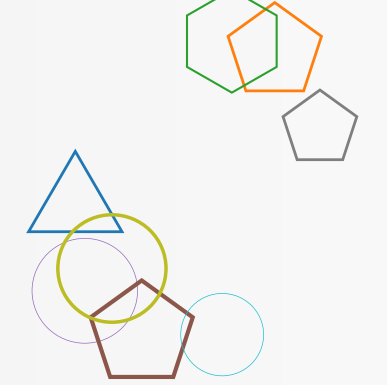[{"shape": "triangle", "thickness": 2, "radius": 0.7, "center": [0.194, 0.468]}, {"shape": "pentagon", "thickness": 2, "radius": 0.63, "center": [0.709, 0.867]}, {"shape": "hexagon", "thickness": 1.5, "radius": 0.67, "center": [0.598, 0.893]}, {"shape": "circle", "thickness": 0.5, "radius": 0.68, "center": [0.219, 0.245]}, {"shape": "pentagon", "thickness": 3, "radius": 0.69, "center": [0.366, 0.133]}, {"shape": "pentagon", "thickness": 2, "radius": 0.5, "center": [0.826, 0.666]}, {"shape": "circle", "thickness": 2.5, "radius": 0.7, "center": [0.289, 0.303]}, {"shape": "circle", "thickness": 0.5, "radius": 0.53, "center": [0.573, 0.131]}]